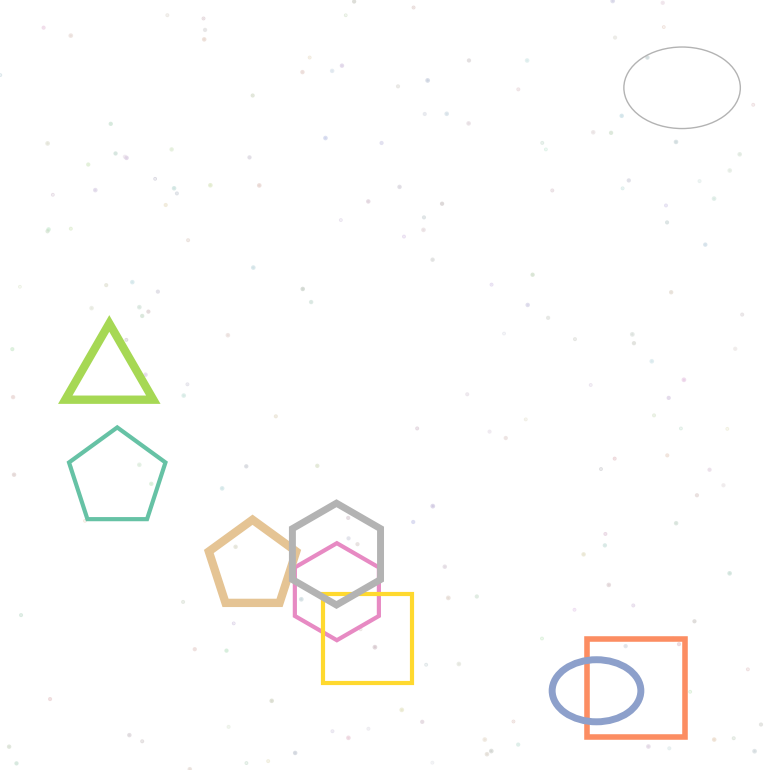[{"shape": "pentagon", "thickness": 1.5, "radius": 0.33, "center": [0.152, 0.379]}, {"shape": "square", "thickness": 2, "radius": 0.32, "center": [0.825, 0.106]}, {"shape": "oval", "thickness": 2.5, "radius": 0.29, "center": [0.775, 0.103]}, {"shape": "hexagon", "thickness": 1.5, "radius": 0.32, "center": [0.437, 0.232]}, {"shape": "triangle", "thickness": 3, "radius": 0.33, "center": [0.142, 0.514]}, {"shape": "square", "thickness": 1.5, "radius": 0.29, "center": [0.477, 0.171]}, {"shape": "pentagon", "thickness": 3, "radius": 0.3, "center": [0.328, 0.265]}, {"shape": "oval", "thickness": 0.5, "radius": 0.38, "center": [0.886, 0.886]}, {"shape": "hexagon", "thickness": 2.5, "radius": 0.33, "center": [0.437, 0.28]}]